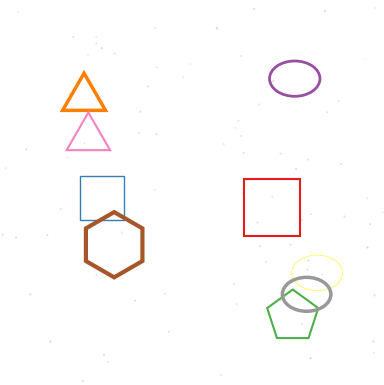[{"shape": "square", "thickness": 1.5, "radius": 0.37, "center": [0.706, 0.461]}, {"shape": "square", "thickness": 1, "radius": 0.29, "center": [0.265, 0.485]}, {"shape": "pentagon", "thickness": 1.5, "radius": 0.35, "center": [0.76, 0.178]}, {"shape": "oval", "thickness": 2, "radius": 0.33, "center": [0.766, 0.796]}, {"shape": "triangle", "thickness": 2.5, "radius": 0.32, "center": [0.218, 0.746]}, {"shape": "oval", "thickness": 0.5, "radius": 0.33, "center": [0.824, 0.291]}, {"shape": "hexagon", "thickness": 3, "radius": 0.42, "center": [0.297, 0.364]}, {"shape": "triangle", "thickness": 1.5, "radius": 0.33, "center": [0.23, 0.643]}, {"shape": "oval", "thickness": 2.5, "radius": 0.31, "center": [0.796, 0.236]}]